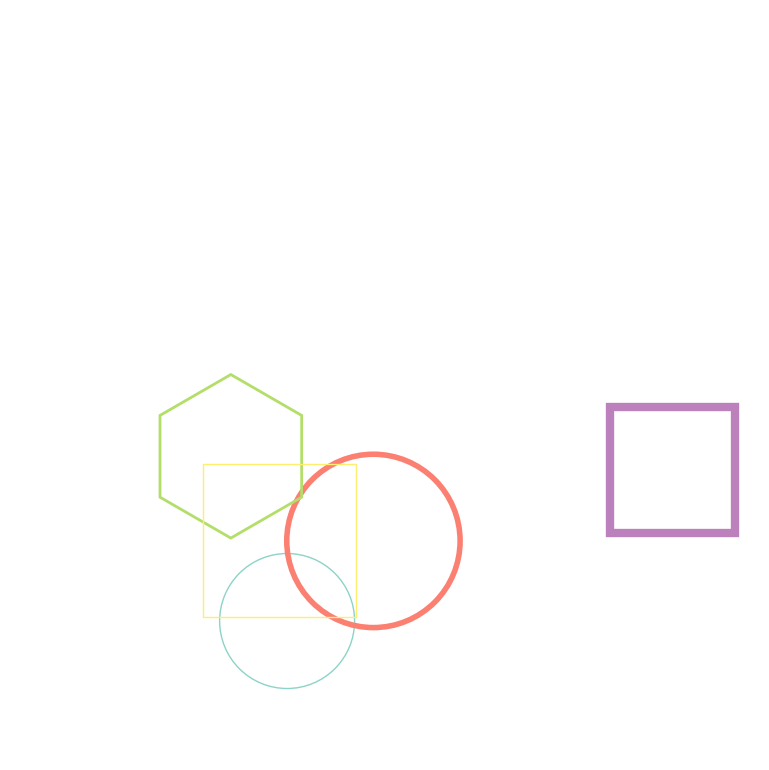[{"shape": "circle", "thickness": 0.5, "radius": 0.44, "center": [0.373, 0.193]}, {"shape": "circle", "thickness": 2, "radius": 0.56, "center": [0.485, 0.298]}, {"shape": "hexagon", "thickness": 1, "radius": 0.53, "center": [0.3, 0.407]}, {"shape": "square", "thickness": 3, "radius": 0.41, "center": [0.874, 0.39]}, {"shape": "square", "thickness": 0.5, "radius": 0.5, "center": [0.362, 0.298]}]